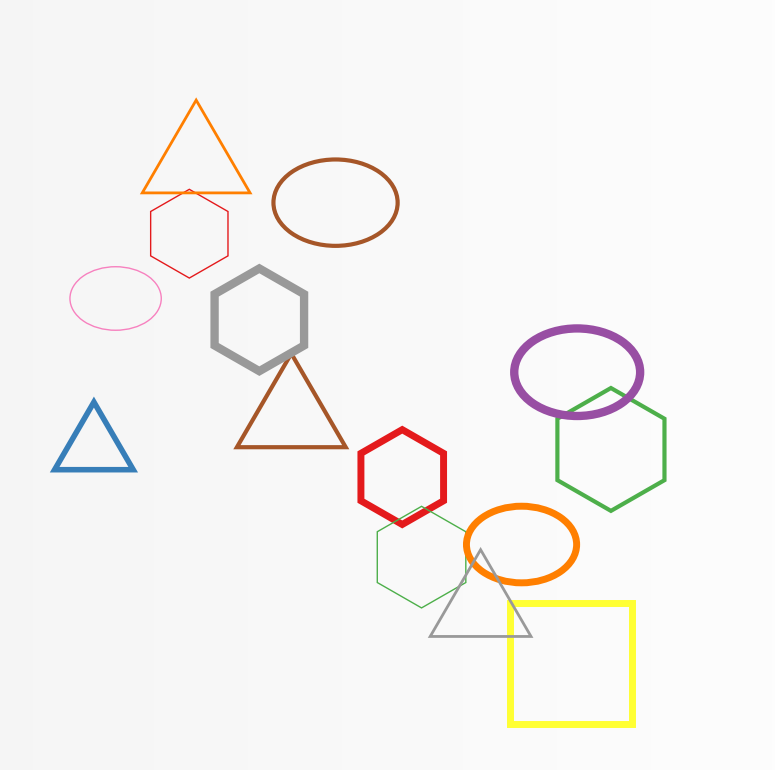[{"shape": "hexagon", "thickness": 2.5, "radius": 0.31, "center": [0.519, 0.38]}, {"shape": "hexagon", "thickness": 0.5, "radius": 0.29, "center": [0.244, 0.697]}, {"shape": "triangle", "thickness": 2, "radius": 0.29, "center": [0.121, 0.419]}, {"shape": "hexagon", "thickness": 0.5, "radius": 0.33, "center": [0.544, 0.276]}, {"shape": "hexagon", "thickness": 1.5, "radius": 0.4, "center": [0.788, 0.416]}, {"shape": "oval", "thickness": 3, "radius": 0.41, "center": [0.745, 0.517]}, {"shape": "triangle", "thickness": 1, "radius": 0.4, "center": [0.253, 0.79]}, {"shape": "oval", "thickness": 2.5, "radius": 0.36, "center": [0.673, 0.293]}, {"shape": "square", "thickness": 2.5, "radius": 0.39, "center": [0.736, 0.138]}, {"shape": "triangle", "thickness": 1.5, "radius": 0.41, "center": [0.376, 0.46]}, {"shape": "oval", "thickness": 1.5, "radius": 0.4, "center": [0.433, 0.737]}, {"shape": "oval", "thickness": 0.5, "radius": 0.29, "center": [0.149, 0.612]}, {"shape": "hexagon", "thickness": 3, "radius": 0.33, "center": [0.335, 0.585]}, {"shape": "triangle", "thickness": 1, "radius": 0.38, "center": [0.62, 0.211]}]